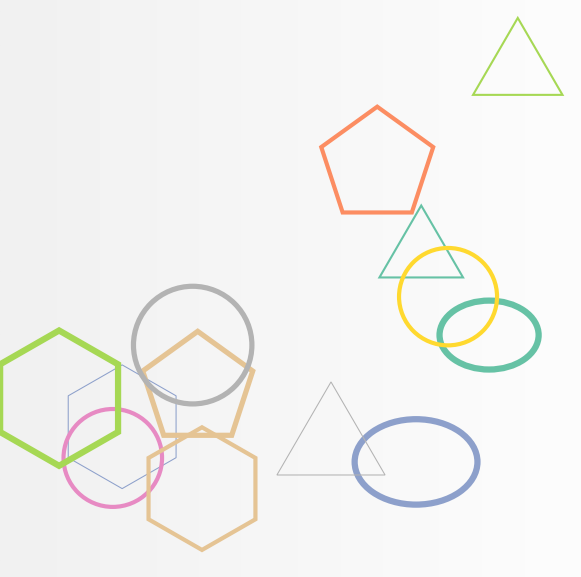[{"shape": "oval", "thickness": 3, "radius": 0.43, "center": [0.841, 0.419]}, {"shape": "triangle", "thickness": 1, "radius": 0.42, "center": [0.725, 0.56]}, {"shape": "pentagon", "thickness": 2, "radius": 0.51, "center": [0.649, 0.713]}, {"shape": "hexagon", "thickness": 0.5, "radius": 0.54, "center": [0.21, 0.26]}, {"shape": "oval", "thickness": 3, "radius": 0.53, "center": [0.716, 0.199]}, {"shape": "circle", "thickness": 2, "radius": 0.42, "center": [0.194, 0.206]}, {"shape": "triangle", "thickness": 1, "radius": 0.44, "center": [0.891, 0.879]}, {"shape": "hexagon", "thickness": 3, "radius": 0.59, "center": [0.102, 0.31]}, {"shape": "circle", "thickness": 2, "radius": 0.42, "center": [0.771, 0.485]}, {"shape": "pentagon", "thickness": 2.5, "radius": 0.5, "center": [0.34, 0.326]}, {"shape": "hexagon", "thickness": 2, "radius": 0.53, "center": [0.348, 0.153]}, {"shape": "circle", "thickness": 2.5, "radius": 0.51, "center": [0.331, 0.402]}, {"shape": "triangle", "thickness": 0.5, "radius": 0.54, "center": [0.569, 0.23]}]